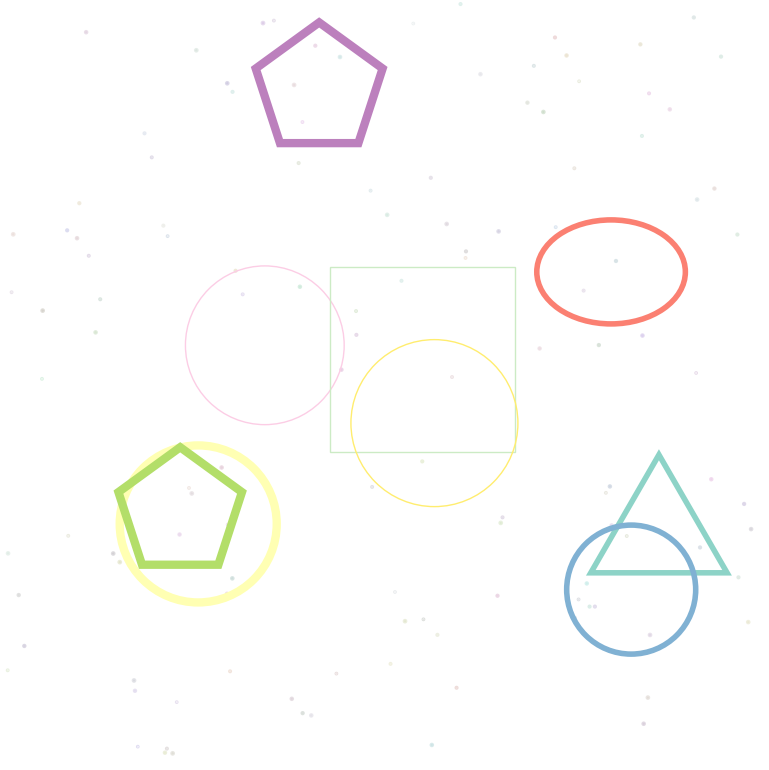[{"shape": "triangle", "thickness": 2, "radius": 0.51, "center": [0.856, 0.307]}, {"shape": "circle", "thickness": 3, "radius": 0.51, "center": [0.257, 0.32]}, {"shape": "oval", "thickness": 2, "radius": 0.48, "center": [0.794, 0.647]}, {"shape": "circle", "thickness": 2, "radius": 0.42, "center": [0.82, 0.234]}, {"shape": "pentagon", "thickness": 3, "radius": 0.42, "center": [0.234, 0.335]}, {"shape": "circle", "thickness": 0.5, "radius": 0.52, "center": [0.344, 0.552]}, {"shape": "pentagon", "thickness": 3, "radius": 0.43, "center": [0.415, 0.884]}, {"shape": "square", "thickness": 0.5, "radius": 0.6, "center": [0.548, 0.533]}, {"shape": "circle", "thickness": 0.5, "radius": 0.54, "center": [0.564, 0.45]}]